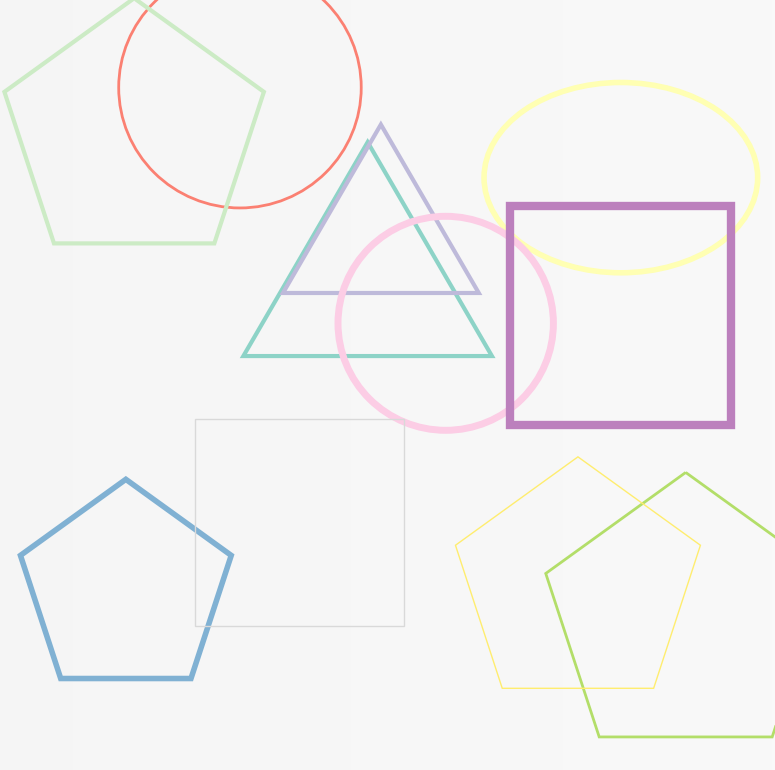[{"shape": "triangle", "thickness": 1.5, "radius": 0.93, "center": [0.474, 0.63]}, {"shape": "oval", "thickness": 2, "radius": 0.88, "center": [0.801, 0.769]}, {"shape": "triangle", "thickness": 1.5, "radius": 0.73, "center": [0.491, 0.692]}, {"shape": "circle", "thickness": 1, "radius": 0.78, "center": [0.31, 0.886]}, {"shape": "pentagon", "thickness": 2, "radius": 0.71, "center": [0.162, 0.234]}, {"shape": "pentagon", "thickness": 1, "radius": 0.95, "center": [0.885, 0.197]}, {"shape": "circle", "thickness": 2.5, "radius": 0.69, "center": [0.575, 0.58]}, {"shape": "square", "thickness": 0.5, "radius": 0.67, "center": [0.387, 0.321]}, {"shape": "square", "thickness": 3, "radius": 0.71, "center": [0.801, 0.591]}, {"shape": "pentagon", "thickness": 1.5, "radius": 0.88, "center": [0.173, 0.826]}, {"shape": "pentagon", "thickness": 0.5, "radius": 0.83, "center": [0.746, 0.241]}]